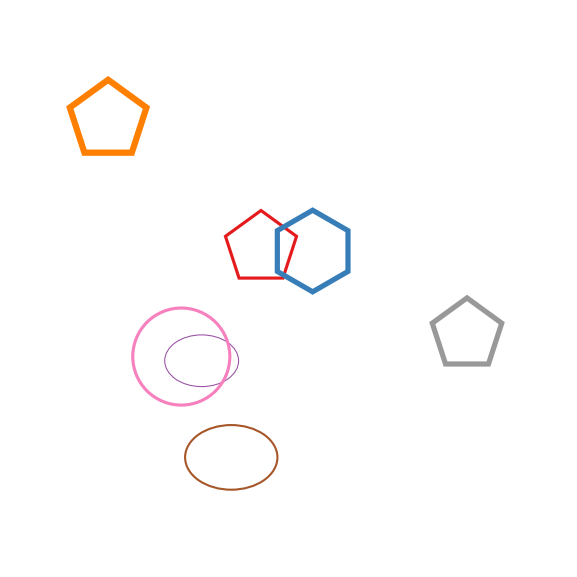[{"shape": "pentagon", "thickness": 1.5, "radius": 0.32, "center": [0.452, 0.57]}, {"shape": "hexagon", "thickness": 2.5, "radius": 0.35, "center": [0.541, 0.564]}, {"shape": "oval", "thickness": 0.5, "radius": 0.32, "center": [0.349, 0.374]}, {"shape": "pentagon", "thickness": 3, "radius": 0.35, "center": [0.187, 0.791]}, {"shape": "oval", "thickness": 1, "radius": 0.4, "center": [0.4, 0.207]}, {"shape": "circle", "thickness": 1.5, "radius": 0.42, "center": [0.314, 0.382]}, {"shape": "pentagon", "thickness": 2.5, "radius": 0.32, "center": [0.809, 0.42]}]